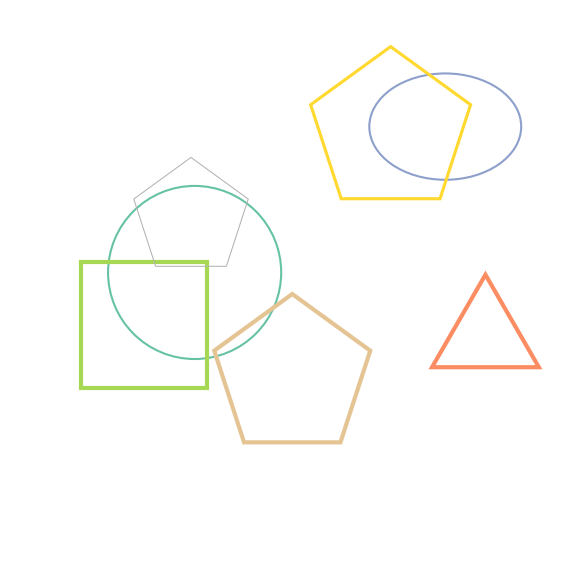[{"shape": "circle", "thickness": 1, "radius": 0.75, "center": [0.337, 0.527]}, {"shape": "triangle", "thickness": 2, "radius": 0.53, "center": [0.841, 0.417]}, {"shape": "oval", "thickness": 1, "radius": 0.66, "center": [0.771, 0.78]}, {"shape": "square", "thickness": 2, "radius": 0.54, "center": [0.25, 0.436]}, {"shape": "pentagon", "thickness": 1.5, "radius": 0.73, "center": [0.676, 0.773]}, {"shape": "pentagon", "thickness": 2, "radius": 0.71, "center": [0.506, 0.348]}, {"shape": "pentagon", "thickness": 0.5, "radius": 0.52, "center": [0.331, 0.622]}]